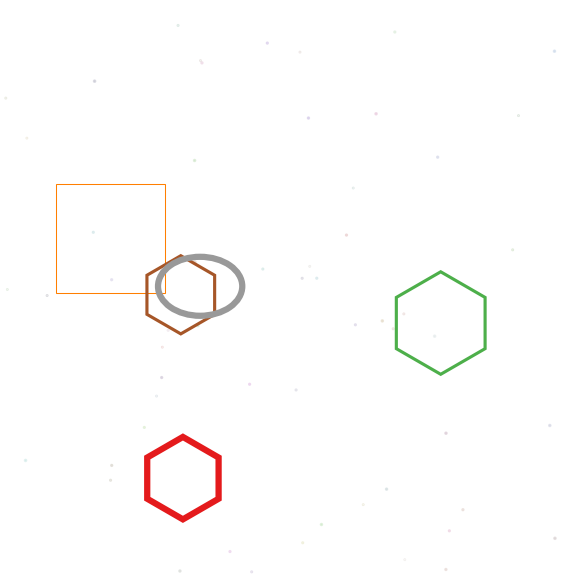[{"shape": "hexagon", "thickness": 3, "radius": 0.36, "center": [0.317, 0.171]}, {"shape": "hexagon", "thickness": 1.5, "radius": 0.44, "center": [0.763, 0.44]}, {"shape": "square", "thickness": 0.5, "radius": 0.47, "center": [0.192, 0.585]}, {"shape": "hexagon", "thickness": 1.5, "radius": 0.34, "center": [0.313, 0.489]}, {"shape": "oval", "thickness": 3, "radius": 0.36, "center": [0.347, 0.503]}]